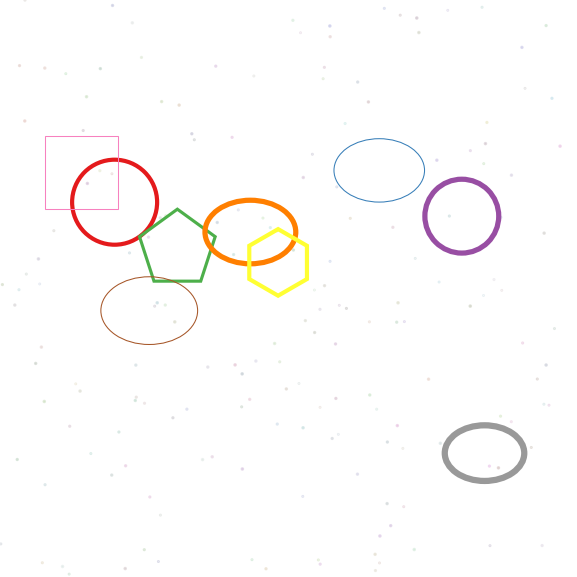[{"shape": "circle", "thickness": 2, "radius": 0.37, "center": [0.198, 0.649]}, {"shape": "oval", "thickness": 0.5, "radius": 0.39, "center": [0.657, 0.704]}, {"shape": "pentagon", "thickness": 1.5, "radius": 0.34, "center": [0.307, 0.568]}, {"shape": "circle", "thickness": 2.5, "radius": 0.32, "center": [0.8, 0.625]}, {"shape": "oval", "thickness": 2.5, "radius": 0.39, "center": [0.434, 0.597]}, {"shape": "hexagon", "thickness": 2, "radius": 0.29, "center": [0.482, 0.545]}, {"shape": "oval", "thickness": 0.5, "radius": 0.42, "center": [0.258, 0.461]}, {"shape": "square", "thickness": 0.5, "radius": 0.31, "center": [0.141, 0.701]}, {"shape": "oval", "thickness": 3, "radius": 0.34, "center": [0.839, 0.215]}]